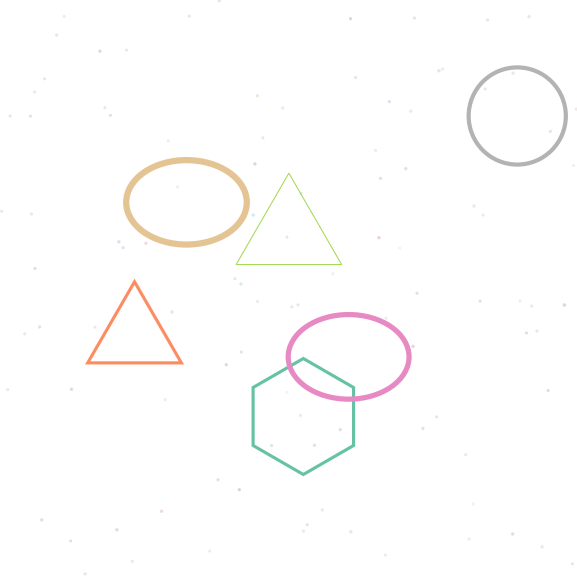[{"shape": "hexagon", "thickness": 1.5, "radius": 0.5, "center": [0.525, 0.278]}, {"shape": "triangle", "thickness": 1.5, "radius": 0.47, "center": [0.233, 0.418]}, {"shape": "oval", "thickness": 2.5, "radius": 0.52, "center": [0.604, 0.381]}, {"shape": "triangle", "thickness": 0.5, "radius": 0.53, "center": [0.5, 0.594]}, {"shape": "oval", "thickness": 3, "radius": 0.52, "center": [0.323, 0.649]}, {"shape": "circle", "thickness": 2, "radius": 0.42, "center": [0.896, 0.798]}]